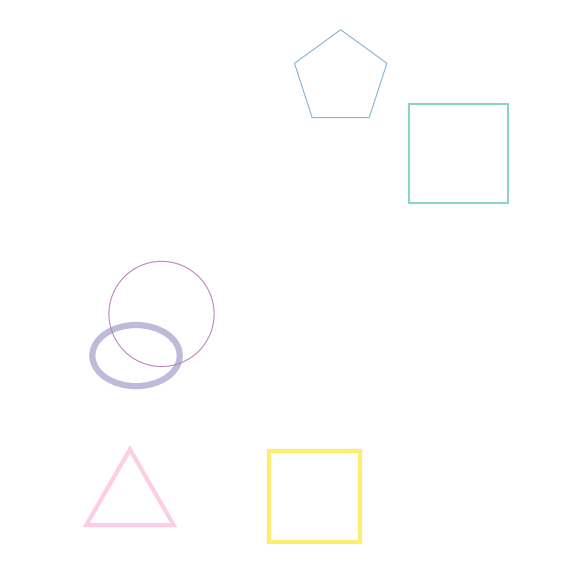[{"shape": "square", "thickness": 1, "radius": 0.43, "center": [0.794, 0.734]}, {"shape": "oval", "thickness": 3, "radius": 0.38, "center": [0.236, 0.383]}, {"shape": "pentagon", "thickness": 0.5, "radius": 0.42, "center": [0.59, 0.864]}, {"shape": "triangle", "thickness": 2, "radius": 0.44, "center": [0.225, 0.134]}, {"shape": "circle", "thickness": 0.5, "radius": 0.46, "center": [0.28, 0.456]}, {"shape": "square", "thickness": 2, "radius": 0.39, "center": [0.544, 0.14]}]